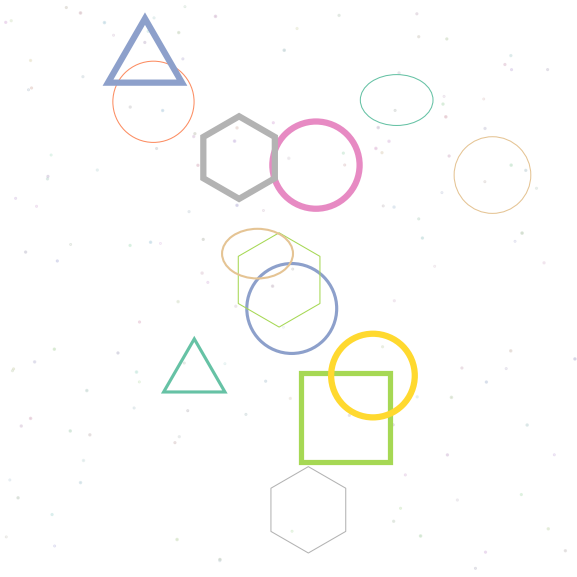[{"shape": "triangle", "thickness": 1.5, "radius": 0.31, "center": [0.336, 0.351]}, {"shape": "oval", "thickness": 0.5, "radius": 0.31, "center": [0.687, 0.826]}, {"shape": "circle", "thickness": 0.5, "radius": 0.35, "center": [0.266, 0.823]}, {"shape": "triangle", "thickness": 3, "radius": 0.37, "center": [0.251, 0.893]}, {"shape": "circle", "thickness": 1.5, "radius": 0.39, "center": [0.505, 0.465]}, {"shape": "circle", "thickness": 3, "radius": 0.38, "center": [0.547, 0.713]}, {"shape": "square", "thickness": 2.5, "radius": 0.38, "center": [0.598, 0.276]}, {"shape": "hexagon", "thickness": 0.5, "radius": 0.41, "center": [0.483, 0.514]}, {"shape": "circle", "thickness": 3, "radius": 0.36, "center": [0.646, 0.349]}, {"shape": "oval", "thickness": 1, "radius": 0.31, "center": [0.446, 0.56]}, {"shape": "circle", "thickness": 0.5, "radius": 0.33, "center": [0.853, 0.696]}, {"shape": "hexagon", "thickness": 3, "radius": 0.36, "center": [0.414, 0.726]}, {"shape": "hexagon", "thickness": 0.5, "radius": 0.37, "center": [0.534, 0.116]}]